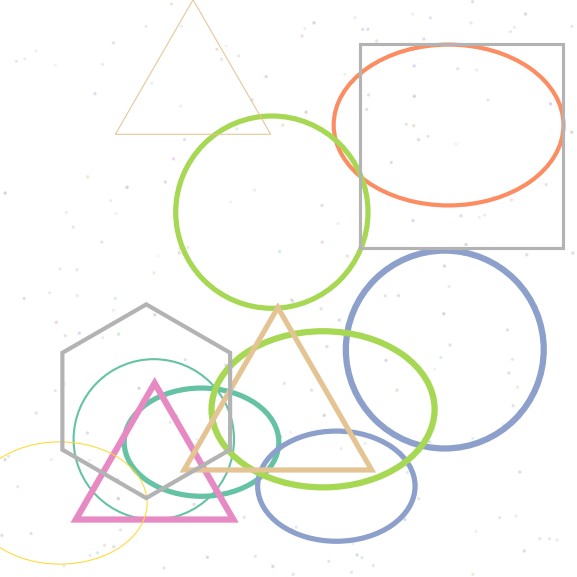[{"shape": "oval", "thickness": 2.5, "radius": 0.67, "center": [0.349, 0.233]}, {"shape": "circle", "thickness": 1, "radius": 0.69, "center": [0.266, 0.238]}, {"shape": "oval", "thickness": 2, "radius": 0.99, "center": [0.777, 0.783]}, {"shape": "oval", "thickness": 2.5, "radius": 0.68, "center": [0.582, 0.157]}, {"shape": "circle", "thickness": 3, "radius": 0.86, "center": [0.77, 0.394]}, {"shape": "triangle", "thickness": 3, "radius": 0.79, "center": [0.268, 0.178]}, {"shape": "circle", "thickness": 2.5, "radius": 0.83, "center": [0.471, 0.632]}, {"shape": "oval", "thickness": 3, "radius": 0.97, "center": [0.559, 0.29]}, {"shape": "oval", "thickness": 0.5, "radius": 0.76, "center": [0.104, 0.128]}, {"shape": "triangle", "thickness": 2.5, "radius": 0.94, "center": [0.481, 0.279]}, {"shape": "triangle", "thickness": 0.5, "radius": 0.78, "center": [0.334, 0.844]}, {"shape": "square", "thickness": 1.5, "radius": 0.88, "center": [0.799, 0.747]}, {"shape": "hexagon", "thickness": 2, "radius": 0.84, "center": [0.253, 0.304]}]